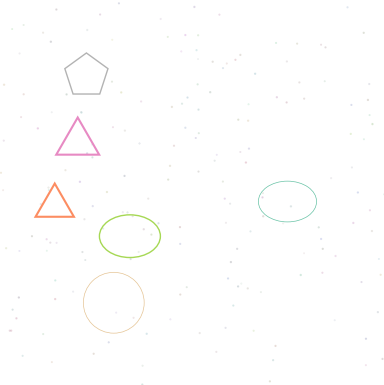[{"shape": "oval", "thickness": 0.5, "radius": 0.38, "center": [0.747, 0.477]}, {"shape": "triangle", "thickness": 1.5, "radius": 0.29, "center": [0.142, 0.466]}, {"shape": "triangle", "thickness": 1.5, "radius": 0.32, "center": [0.202, 0.63]}, {"shape": "oval", "thickness": 1, "radius": 0.4, "center": [0.337, 0.387]}, {"shape": "circle", "thickness": 0.5, "radius": 0.4, "center": [0.295, 0.214]}, {"shape": "pentagon", "thickness": 1, "radius": 0.29, "center": [0.224, 0.803]}]